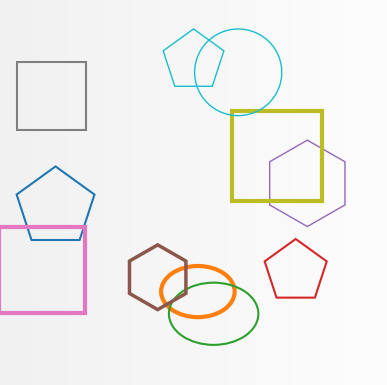[{"shape": "pentagon", "thickness": 1.5, "radius": 0.53, "center": [0.143, 0.462]}, {"shape": "oval", "thickness": 3, "radius": 0.47, "center": [0.511, 0.243]}, {"shape": "oval", "thickness": 1.5, "radius": 0.58, "center": [0.551, 0.185]}, {"shape": "pentagon", "thickness": 1.5, "radius": 0.42, "center": [0.763, 0.295]}, {"shape": "hexagon", "thickness": 1, "radius": 0.56, "center": [0.793, 0.524]}, {"shape": "hexagon", "thickness": 2.5, "radius": 0.42, "center": [0.407, 0.28]}, {"shape": "square", "thickness": 3, "radius": 0.56, "center": [0.109, 0.299]}, {"shape": "square", "thickness": 1.5, "radius": 0.44, "center": [0.133, 0.751]}, {"shape": "square", "thickness": 3, "radius": 0.58, "center": [0.716, 0.595]}, {"shape": "circle", "thickness": 1, "radius": 0.56, "center": [0.615, 0.812]}, {"shape": "pentagon", "thickness": 1, "radius": 0.41, "center": [0.499, 0.843]}]